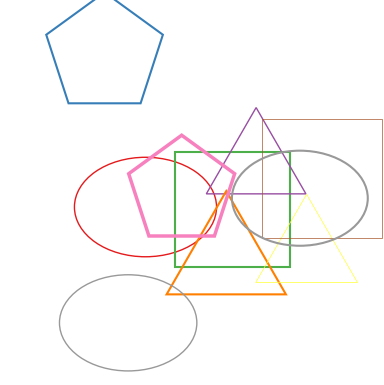[{"shape": "oval", "thickness": 1, "radius": 0.92, "center": [0.378, 0.462]}, {"shape": "pentagon", "thickness": 1.5, "radius": 0.8, "center": [0.272, 0.861]}, {"shape": "square", "thickness": 1.5, "radius": 0.75, "center": [0.604, 0.456]}, {"shape": "triangle", "thickness": 1, "radius": 0.75, "center": [0.665, 0.571]}, {"shape": "triangle", "thickness": 1.5, "radius": 0.89, "center": [0.588, 0.325]}, {"shape": "triangle", "thickness": 0.5, "radius": 0.76, "center": [0.796, 0.343]}, {"shape": "square", "thickness": 0.5, "radius": 0.78, "center": [0.836, 0.536]}, {"shape": "pentagon", "thickness": 2.5, "radius": 0.72, "center": [0.472, 0.504]}, {"shape": "oval", "thickness": 1.5, "radius": 0.88, "center": [0.779, 0.485]}, {"shape": "oval", "thickness": 1, "radius": 0.89, "center": [0.333, 0.161]}]